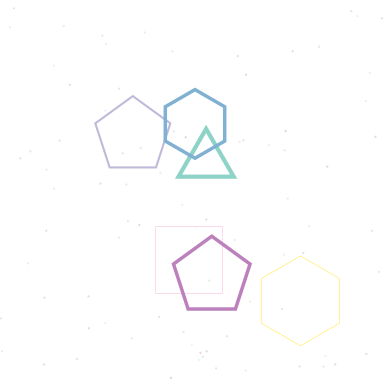[{"shape": "triangle", "thickness": 3, "radius": 0.41, "center": [0.535, 0.582]}, {"shape": "pentagon", "thickness": 1.5, "radius": 0.51, "center": [0.345, 0.648]}, {"shape": "hexagon", "thickness": 2.5, "radius": 0.45, "center": [0.506, 0.678]}, {"shape": "square", "thickness": 0.5, "radius": 0.44, "center": [0.489, 0.326]}, {"shape": "pentagon", "thickness": 2.5, "radius": 0.52, "center": [0.55, 0.282]}, {"shape": "hexagon", "thickness": 0.5, "radius": 0.58, "center": [0.78, 0.219]}]